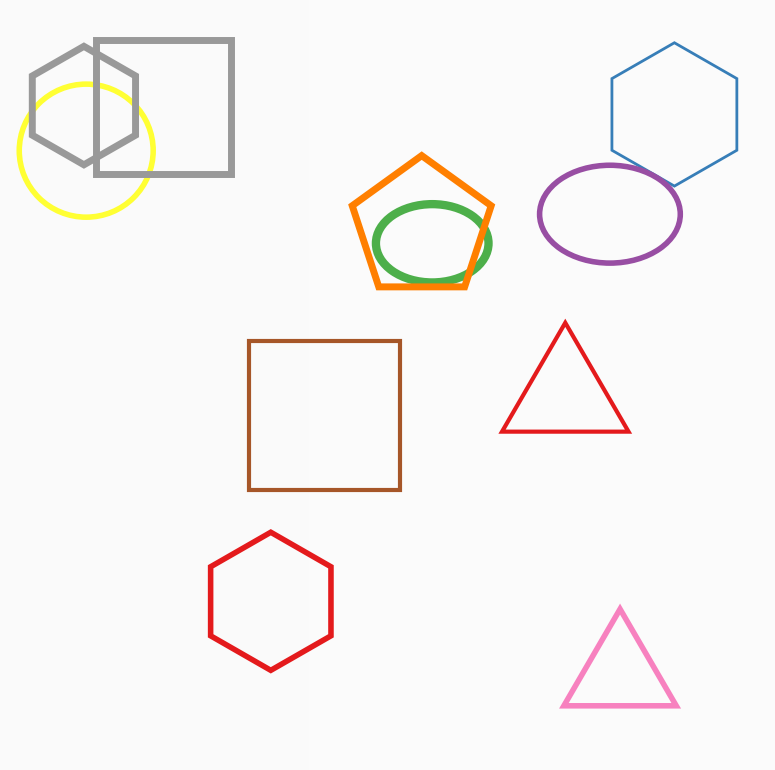[{"shape": "triangle", "thickness": 1.5, "radius": 0.47, "center": [0.729, 0.487]}, {"shape": "hexagon", "thickness": 2, "radius": 0.45, "center": [0.349, 0.219]}, {"shape": "hexagon", "thickness": 1, "radius": 0.47, "center": [0.87, 0.851]}, {"shape": "oval", "thickness": 3, "radius": 0.36, "center": [0.558, 0.684]}, {"shape": "oval", "thickness": 2, "radius": 0.45, "center": [0.787, 0.722]}, {"shape": "pentagon", "thickness": 2.5, "radius": 0.47, "center": [0.544, 0.704]}, {"shape": "circle", "thickness": 2, "radius": 0.43, "center": [0.111, 0.804]}, {"shape": "square", "thickness": 1.5, "radius": 0.49, "center": [0.419, 0.461]}, {"shape": "triangle", "thickness": 2, "radius": 0.42, "center": [0.8, 0.125]}, {"shape": "hexagon", "thickness": 2.5, "radius": 0.38, "center": [0.108, 0.863]}, {"shape": "square", "thickness": 2.5, "radius": 0.43, "center": [0.211, 0.861]}]